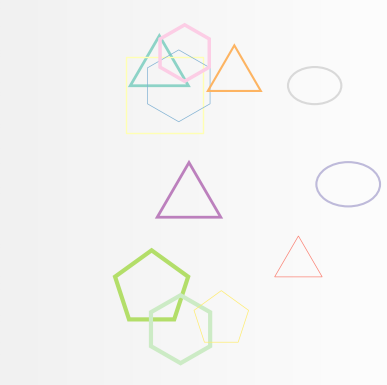[{"shape": "triangle", "thickness": 2, "radius": 0.43, "center": [0.411, 0.821]}, {"shape": "square", "thickness": 1, "radius": 0.5, "center": [0.425, 0.754]}, {"shape": "oval", "thickness": 1.5, "radius": 0.41, "center": [0.899, 0.521]}, {"shape": "triangle", "thickness": 0.5, "radius": 0.35, "center": [0.77, 0.316]}, {"shape": "hexagon", "thickness": 0.5, "radius": 0.47, "center": [0.461, 0.777]}, {"shape": "triangle", "thickness": 1.5, "radius": 0.39, "center": [0.605, 0.803]}, {"shape": "pentagon", "thickness": 3, "radius": 0.5, "center": [0.391, 0.251]}, {"shape": "hexagon", "thickness": 2.5, "radius": 0.37, "center": [0.477, 0.862]}, {"shape": "oval", "thickness": 1.5, "radius": 0.34, "center": [0.812, 0.778]}, {"shape": "triangle", "thickness": 2, "radius": 0.47, "center": [0.488, 0.483]}, {"shape": "hexagon", "thickness": 3, "radius": 0.44, "center": [0.466, 0.145]}, {"shape": "pentagon", "thickness": 0.5, "radius": 0.37, "center": [0.571, 0.171]}]